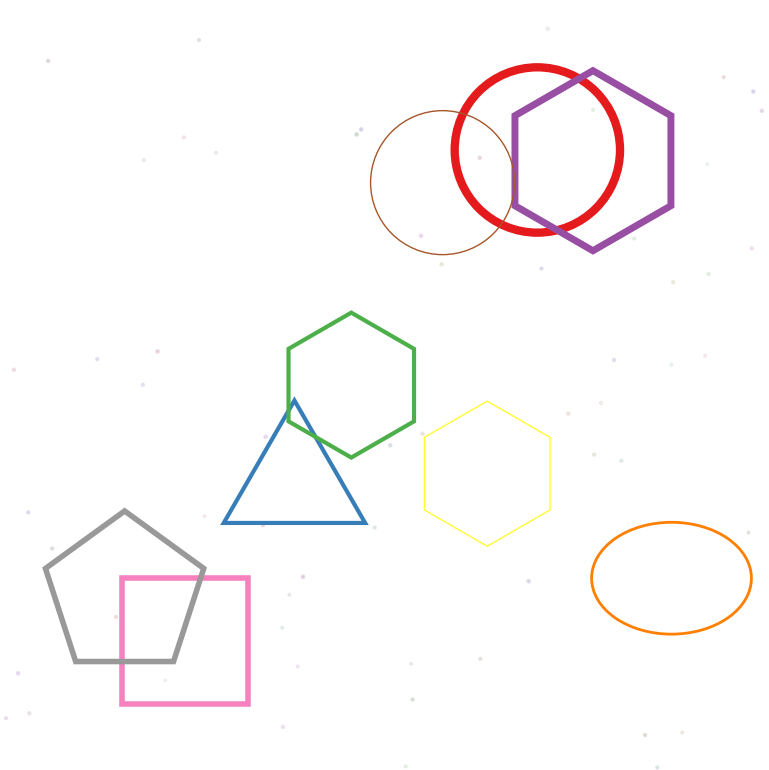[{"shape": "circle", "thickness": 3, "radius": 0.54, "center": [0.698, 0.805]}, {"shape": "triangle", "thickness": 1.5, "radius": 0.53, "center": [0.382, 0.374]}, {"shape": "hexagon", "thickness": 1.5, "radius": 0.47, "center": [0.456, 0.5]}, {"shape": "hexagon", "thickness": 2.5, "radius": 0.58, "center": [0.77, 0.791]}, {"shape": "oval", "thickness": 1, "radius": 0.52, "center": [0.872, 0.249]}, {"shape": "hexagon", "thickness": 0.5, "radius": 0.47, "center": [0.633, 0.385]}, {"shape": "circle", "thickness": 0.5, "radius": 0.47, "center": [0.575, 0.763]}, {"shape": "square", "thickness": 2, "radius": 0.41, "center": [0.241, 0.167]}, {"shape": "pentagon", "thickness": 2, "radius": 0.54, "center": [0.162, 0.228]}]